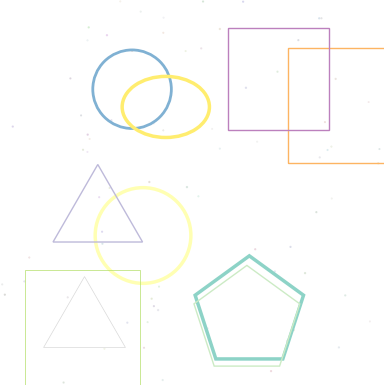[{"shape": "pentagon", "thickness": 2.5, "radius": 0.74, "center": [0.648, 0.187]}, {"shape": "circle", "thickness": 2.5, "radius": 0.62, "center": [0.372, 0.388]}, {"shape": "triangle", "thickness": 1, "radius": 0.67, "center": [0.254, 0.439]}, {"shape": "circle", "thickness": 2, "radius": 0.51, "center": [0.343, 0.768]}, {"shape": "square", "thickness": 1, "radius": 0.75, "center": [0.898, 0.726]}, {"shape": "square", "thickness": 0.5, "radius": 0.75, "center": [0.214, 0.149]}, {"shape": "triangle", "thickness": 0.5, "radius": 0.61, "center": [0.22, 0.159]}, {"shape": "square", "thickness": 1, "radius": 0.66, "center": [0.723, 0.795]}, {"shape": "pentagon", "thickness": 1, "radius": 0.72, "center": [0.641, 0.166]}, {"shape": "oval", "thickness": 2.5, "radius": 0.57, "center": [0.431, 0.722]}]